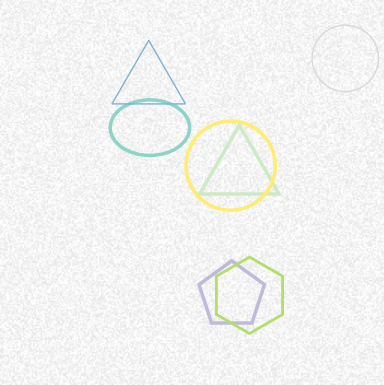[{"shape": "oval", "thickness": 2.5, "radius": 0.52, "center": [0.389, 0.668]}, {"shape": "pentagon", "thickness": 2.5, "radius": 0.45, "center": [0.602, 0.233]}, {"shape": "triangle", "thickness": 1, "radius": 0.55, "center": [0.386, 0.785]}, {"shape": "hexagon", "thickness": 2, "radius": 0.5, "center": [0.648, 0.233]}, {"shape": "circle", "thickness": 1, "radius": 0.43, "center": [0.897, 0.848]}, {"shape": "triangle", "thickness": 2.5, "radius": 0.6, "center": [0.622, 0.556]}, {"shape": "circle", "thickness": 2.5, "radius": 0.58, "center": [0.599, 0.57]}]